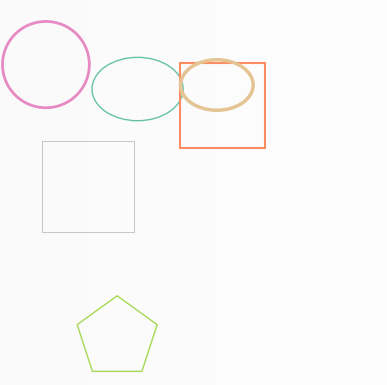[{"shape": "oval", "thickness": 1, "radius": 0.59, "center": [0.355, 0.769]}, {"shape": "square", "thickness": 1.5, "radius": 0.55, "center": [0.573, 0.726]}, {"shape": "circle", "thickness": 2, "radius": 0.56, "center": [0.118, 0.832]}, {"shape": "pentagon", "thickness": 1, "radius": 0.54, "center": [0.302, 0.123]}, {"shape": "oval", "thickness": 2.5, "radius": 0.47, "center": [0.56, 0.779]}, {"shape": "square", "thickness": 0.5, "radius": 0.59, "center": [0.227, 0.515]}]